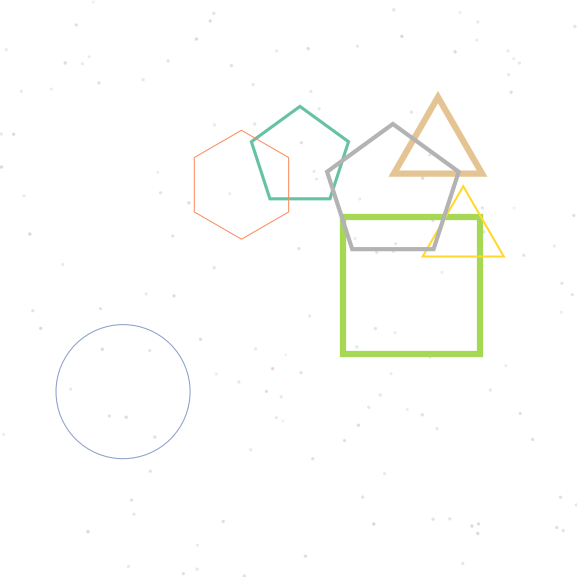[{"shape": "pentagon", "thickness": 1.5, "radius": 0.44, "center": [0.519, 0.726]}, {"shape": "hexagon", "thickness": 0.5, "radius": 0.47, "center": [0.418, 0.679]}, {"shape": "circle", "thickness": 0.5, "radius": 0.58, "center": [0.213, 0.321]}, {"shape": "square", "thickness": 3, "radius": 0.59, "center": [0.713, 0.505]}, {"shape": "triangle", "thickness": 1, "radius": 0.41, "center": [0.802, 0.595]}, {"shape": "triangle", "thickness": 3, "radius": 0.44, "center": [0.758, 0.743]}, {"shape": "pentagon", "thickness": 2, "radius": 0.6, "center": [0.68, 0.665]}]